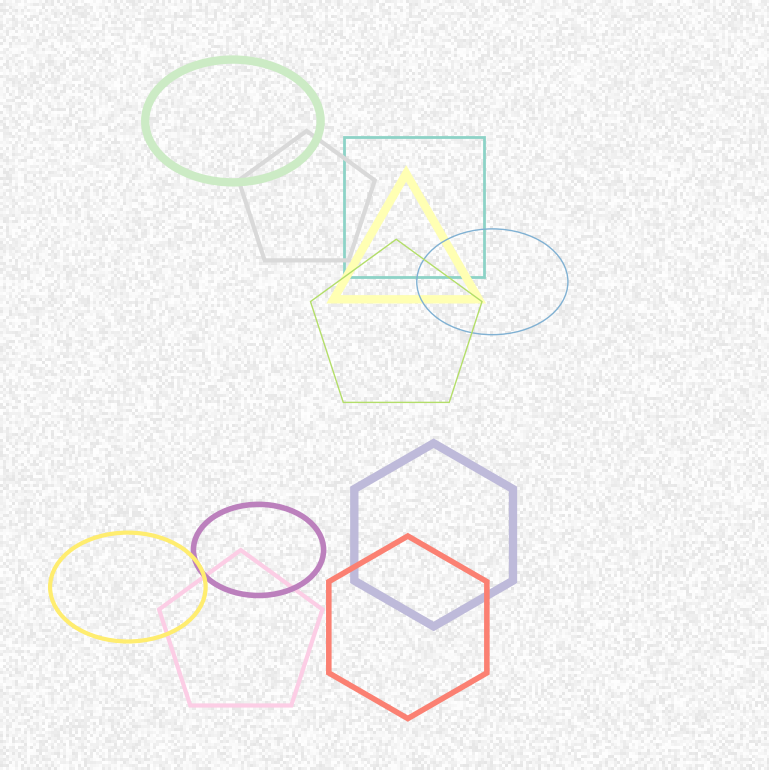[{"shape": "square", "thickness": 1, "radius": 0.46, "center": [0.538, 0.731]}, {"shape": "triangle", "thickness": 3, "radius": 0.54, "center": [0.528, 0.666]}, {"shape": "hexagon", "thickness": 3, "radius": 0.59, "center": [0.563, 0.305]}, {"shape": "hexagon", "thickness": 2, "radius": 0.59, "center": [0.53, 0.185]}, {"shape": "oval", "thickness": 0.5, "radius": 0.49, "center": [0.639, 0.634]}, {"shape": "pentagon", "thickness": 0.5, "radius": 0.59, "center": [0.515, 0.572]}, {"shape": "pentagon", "thickness": 1.5, "radius": 0.56, "center": [0.313, 0.174]}, {"shape": "pentagon", "thickness": 1.5, "radius": 0.46, "center": [0.398, 0.737]}, {"shape": "oval", "thickness": 2, "radius": 0.42, "center": [0.336, 0.286]}, {"shape": "oval", "thickness": 3, "radius": 0.57, "center": [0.302, 0.843]}, {"shape": "oval", "thickness": 1.5, "radius": 0.5, "center": [0.166, 0.238]}]